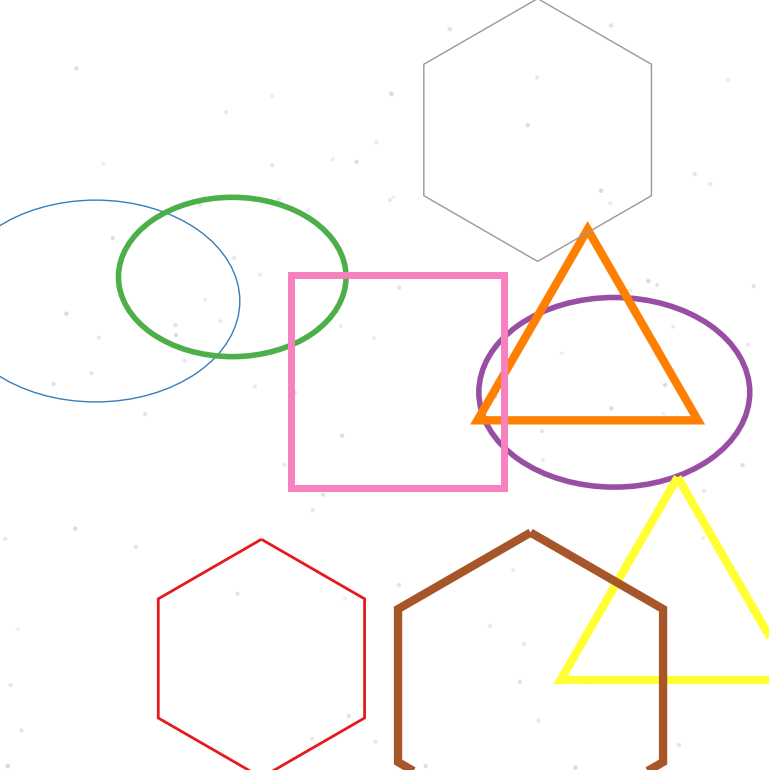[{"shape": "hexagon", "thickness": 1, "radius": 0.77, "center": [0.34, 0.145]}, {"shape": "oval", "thickness": 0.5, "radius": 0.94, "center": [0.124, 0.609]}, {"shape": "oval", "thickness": 2, "radius": 0.74, "center": [0.302, 0.64]}, {"shape": "oval", "thickness": 2, "radius": 0.88, "center": [0.798, 0.491]}, {"shape": "triangle", "thickness": 3, "radius": 0.83, "center": [0.763, 0.537]}, {"shape": "triangle", "thickness": 3, "radius": 0.88, "center": [0.88, 0.205]}, {"shape": "hexagon", "thickness": 3, "radius": 0.99, "center": [0.689, 0.11]}, {"shape": "square", "thickness": 2.5, "radius": 0.69, "center": [0.516, 0.504]}, {"shape": "hexagon", "thickness": 0.5, "radius": 0.85, "center": [0.698, 0.831]}]